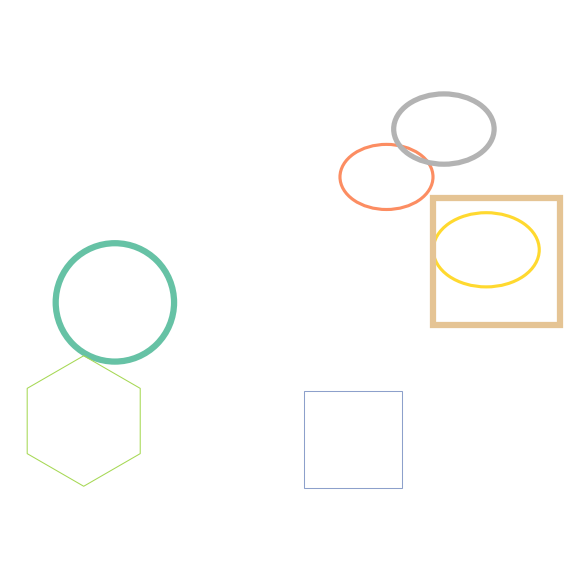[{"shape": "circle", "thickness": 3, "radius": 0.51, "center": [0.199, 0.476]}, {"shape": "oval", "thickness": 1.5, "radius": 0.4, "center": [0.669, 0.693]}, {"shape": "square", "thickness": 0.5, "radius": 0.42, "center": [0.611, 0.238]}, {"shape": "hexagon", "thickness": 0.5, "radius": 0.56, "center": [0.145, 0.27]}, {"shape": "oval", "thickness": 1.5, "radius": 0.46, "center": [0.842, 0.567]}, {"shape": "square", "thickness": 3, "radius": 0.55, "center": [0.86, 0.546]}, {"shape": "oval", "thickness": 2.5, "radius": 0.43, "center": [0.769, 0.776]}]